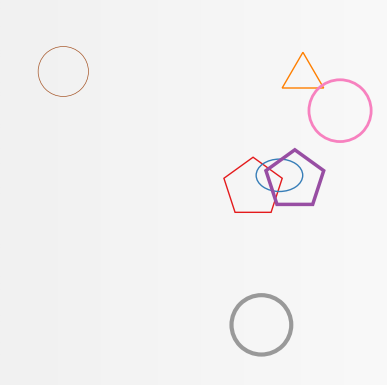[{"shape": "pentagon", "thickness": 1, "radius": 0.4, "center": [0.653, 0.513]}, {"shape": "oval", "thickness": 1, "radius": 0.3, "center": [0.721, 0.545]}, {"shape": "pentagon", "thickness": 2.5, "radius": 0.39, "center": [0.761, 0.533]}, {"shape": "triangle", "thickness": 1, "radius": 0.31, "center": [0.782, 0.802]}, {"shape": "circle", "thickness": 0.5, "radius": 0.32, "center": [0.163, 0.814]}, {"shape": "circle", "thickness": 2, "radius": 0.4, "center": [0.878, 0.713]}, {"shape": "circle", "thickness": 3, "radius": 0.39, "center": [0.675, 0.156]}]